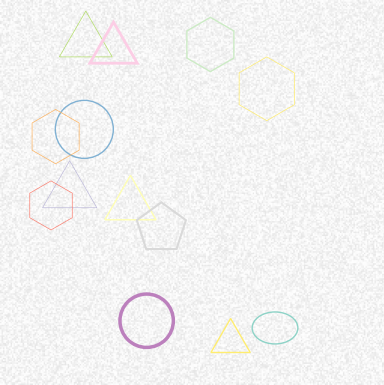[{"shape": "oval", "thickness": 1, "radius": 0.3, "center": [0.714, 0.148]}, {"shape": "triangle", "thickness": 1, "radius": 0.38, "center": [0.339, 0.468]}, {"shape": "triangle", "thickness": 0.5, "radius": 0.41, "center": [0.181, 0.501]}, {"shape": "hexagon", "thickness": 0.5, "radius": 0.32, "center": [0.132, 0.466]}, {"shape": "circle", "thickness": 1, "radius": 0.38, "center": [0.219, 0.664]}, {"shape": "hexagon", "thickness": 0.5, "radius": 0.35, "center": [0.144, 0.645]}, {"shape": "triangle", "thickness": 0.5, "radius": 0.4, "center": [0.223, 0.892]}, {"shape": "triangle", "thickness": 2, "radius": 0.36, "center": [0.295, 0.871]}, {"shape": "pentagon", "thickness": 1.5, "radius": 0.34, "center": [0.419, 0.407]}, {"shape": "circle", "thickness": 2.5, "radius": 0.35, "center": [0.381, 0.167]}, {"shape": "hexagon", "thickness": 1, "radius": 0.35, "center": [0.546, 0.884]}, {"shape": "triangle", "thickness": 1, "radius": 0.29, "center": [0.599, 0.114]}, {"shape": "hexagon", "thickness": 0.5, "radius": 0.41, "center": [0.693, 0.769]}]